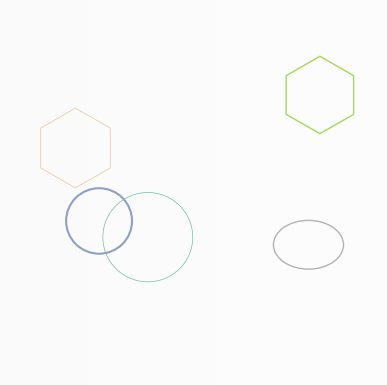[{"shape": "circle", "thickness": 0.5, "radius": 0.58, "center": [0.381, 0.384]}, {"shape": "circle", "thickness": 1.5, "radius": 0.43, "center": [0.256, 0.426]}, {"shape": "hexagon", "thickness": 1, "radius": 0.5, "center": [0.826, 0.753]}, {"shape": "hexagon", "thickness": 0.5, "radius": 0.52, "center": [0.195, 0.616]}, {"shape": "oval", "thickness": 1, "radius": 0.45, "center": [0.796, 0.364]}]